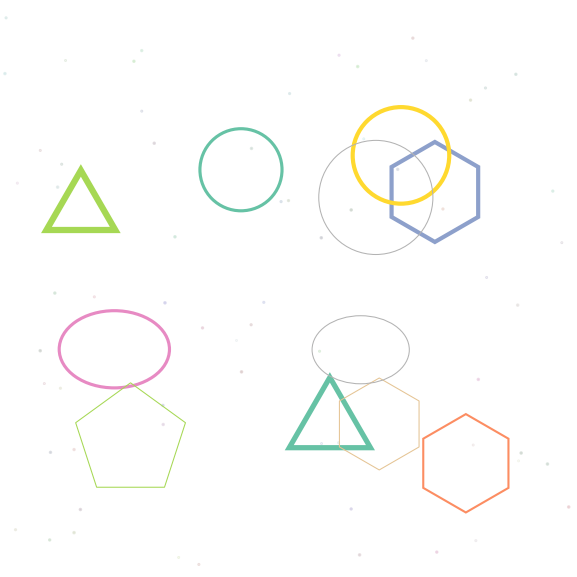[{"shape": "triangle", "thickness": 2.5, "radius": 0.41, "center": [0.571, 0.264]}, {"shape": "circle", "thickness": 1.5, "radius": 0.36, "center": [0.417, 0.705]}, {"shape": "hexagon", "thickness": 1, "radius": 0.43, "center": [0.807, 0.197]}, {"shape": "hexagon", "thickness": 2, "radius": 0.43, "center": [0.753, 0.667]}, {"shape": "oval", "thickness": 1.5, "radius": 0.48, "center": [0.198, 0.394]}, {"shape": "pentagon", "thickness": 0.5, "radius": 0.5, "center": [0.226, 0.236]}, {"shape": "triangle", "thickness": 3, "radius": 0.34, "center": [0.14, 0.635]}, {"shape": "circle", "thickness": 2, "radius": 0.42, "center": [0.694, 0.73]}, {"shape": "hexagon", "thickness": 0.5, "radius": 0.4, "center": [0.657, 0.265]}, {"shape": "oval", "thickness": 0.5, "radius": 0.42, "center": [0.625, 0.394]}, {"shape": "circle", "thickness": 0.5, "radius": 0.49, "center": [0.651, 0.657]}]